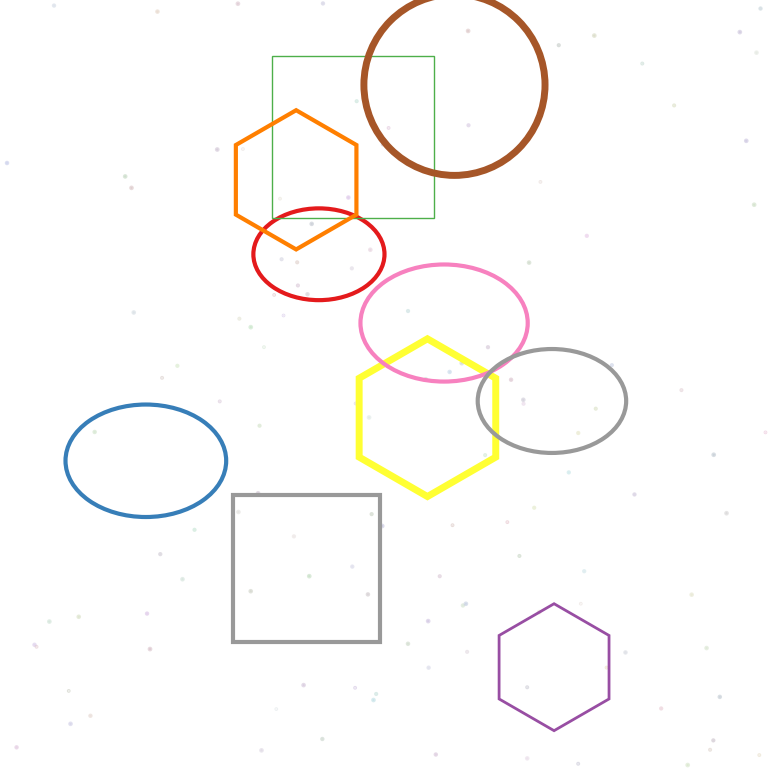[{"shape": "oval", "thickness": 1.5, "radius": 0.43, "center": [0.414, 0.67]}, {"shape": "oval", "thickness": 1.5, "radius": 0.52, "center": [0.189, 0.402]}, {"shape": "square", "thickness": 0.5, "radius": 0.53, "center": [0.459, 0.822]}, {"shape": "hexagon", "thickness": 1, "radius": 0.41, "center": [0.72, 0.134]}, {"shape": "hexagon", "thickness": 1.5, "radius": 0.45, "center": [0.385, 0.766]}, {"shape": "hexagon", "thickness": 2.5, "radius": 0.51, "center": [0.555, 0.458]}, {"shape": "circle", "thickness": 2.5, "radius": 0.59, "center": [0.59, 0.89]}, {"shape": "oval", "thickness": 1.5, "radius": 0.54, "center": [0.577, 0.58]}, {"shape": "square", "thickness": 1.5, "radius": 0.48, "center": [0.398, 0.262]}, {"shape": "oval", "thickness": 1.5, "radius": 0.48, "center": [0.717, 0.479]}]